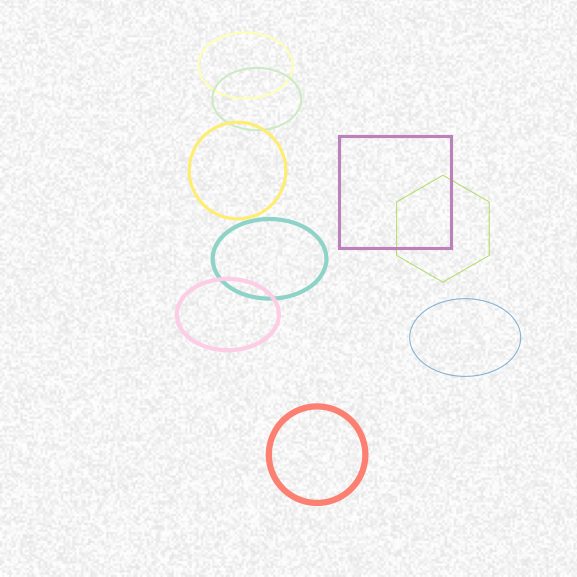[{"shape": "oval", "thickness": 2, "radius": 0.49, "center": [0.467, 0.551]}, {"shape": "oval", "thickness": 1, "radius": 0.41, "center": [0.425, 0.886]}, {"shape": "circle", "thickness": 3, "radius": 0.42, "center": [0.549, 0.212]}, {"shape": "oval", "thickness": 0.5, "radius": 0.48, "center": [0.806, 0.415]}, {"shape": "hexagon", "thickness": 0.5, "radius": 0.46, "center": [0.767, 0.603]}, {"shape": "oval", "thickness": 2, "radius": 0.44, "center": [0.395, 0.454]}, {"shape": "square", "thickness": 1.5, "radius": 0.48, "center": [0.685, 0.667]}, {"shape": "oval", "thickness": 1, "radius": 0.39, "center": [0.445, 0.828]}, {"shape": "circle", "thickness": 1.5, "radius": 0.42, "center": [0.411, 0.704]}]